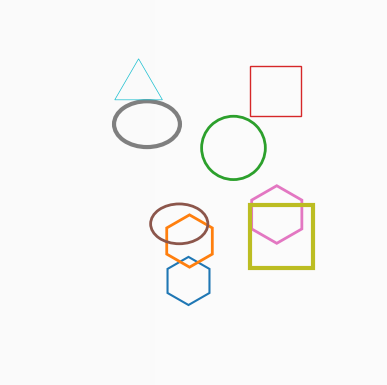[{"shape": "hexagon", "thickness": 1.5, "radius": 0.31, "center": [0.486, 0.27]}, {"shape": "hexagon", "thickness": 2, "radius": 0.34, "center": [0.489, 0.374]}, {"shape": "circle", "thickness": 2, "radius": 0.41, "center": [0.603, 0.616]}, {"shape": "square", "thickness": 1, "radius": 0.33, "center": [0.711, 0.764]}, {"shape": "oval", "thickness": 2, "radius": 0.37, "center": [0.463, 0.419]}, {"shape": "hexagon", "thickness": 2, "radius": 0.37, "center": [0.714, 0.443]}, {"shape": "oval", "thickness": 3, "radius": 0.43, "center": [0.379, 0.678]}, {"shape": "square", "thickness": 3, "radius": 0.4, "center": [0.726, 0.386]}, {"shape": "triangle", "thickness": 0.5, "radius": 0.36, "center": [0.358, 0.776]}]